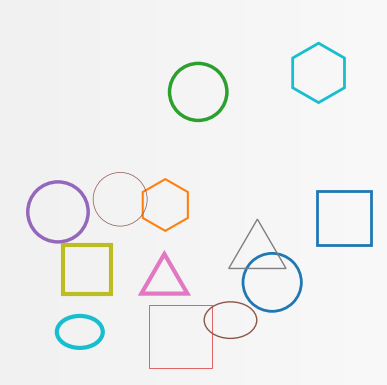[{"shape": "circle", "thickness": 2, "radius": 0.38, "center": [0.702, 0.267]}, {"shape": "square", "thickness": 2, "radius": 0.35, "center": [0.887, 0.434]}, {"shape": "hexagon", "thickness": 1.5, "radius": 0.34, "center": [0.427, 0.468]}, {"shape": "circle", "thickness": 2.5, "radius": 0.37, "center": [0.512, 0.761]}, {"shape": "square", "thickness": 0.5, "radius": 0.41, "center": [0.466, 0.126]}, {"shape": "circle", "thickness": 2.5, "radius": 0.39, "center": [0.15, 0.45]}, {"shape": "circle", "thickness": 0.5, "radius": 0.35, "center": [0.31, 0.482]}, {"shape": "oval", "thickness": 1, "radius": 0.34, "center": [0.595, 0.168]}, {"shape": "triangle", "thickness": 3, "radius": 0.34, "center": [0.424, 0.272]}, {"shape": "triangle", "thickness": 1, "radius": 0.43, "center": [0.664, 0.345]}, {"shape": "square", "thickness": 3, "radius": 0.31, "center": [0.224, 0.3]}, {"shape": "oval", "thickness": 3, "radius": 0.3, "center": [0.206, 0.138]}, {"shape": "hexagon", "thickness": 2, "radius": 0.39, "center": [0.822, 0.811]}]